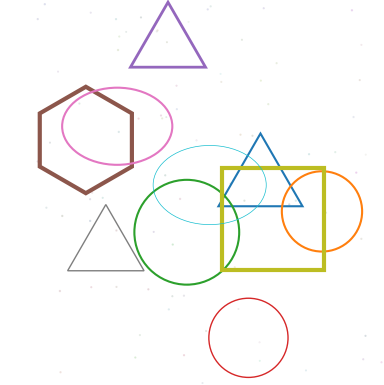[{"shape": "triangle", "thickness": 1.5, "radius": 0.63, "center": [0.677, 0.527]}, {"shape": "circle", "thickness": 1.5, "radius": 0.52, "center": [0.836, 0.451]}, {"shape": "circle", "thickness": 1.5, "radius": 0.68, "center": [0.485, 0.397]}, {"shape": "circle", "thickness": 1, "radius": 0.51, "center": [0.645, 0.123]}, {"shape": "triangle", "thickness": 2, "radius": 0.56, "center": [0.436, 0.882]}, {"shape": "hexagon", "thickness": 3, "radius": 0.69, "center": [0.223, 0.636]}, {"shape": "oval", "thickness": 1.5, "radius": 0.72, "center": [0.304, 0.672]}, {"shape": "triangle", "thickness": 1, "radius": 0.57, "center": [0.275, 0.354]}, {"shape": "square", "thickness": 3, "radius": 0.66, "center": [0.709, 0.432]}, {"shape": "oval", "thickness": 0.5, "radius": 0.73, "center": [0.545, 0.519]}]